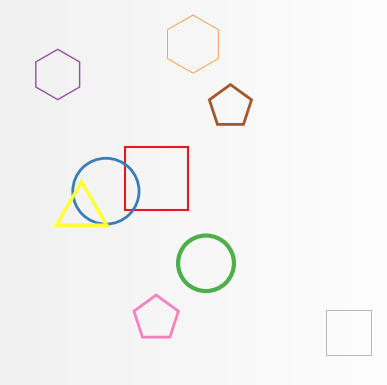[{"shape": "square", "thickness": 1.5, "radius": 0.41, "center": [0.404, 0.536]}, {"shape": "circle", "thickness": 2, "radius": 0.43, "center": [0.273, 0.503]}, {"shape": "circle", "thickness": 3, "radius": 0.36, "center": [0.532, 0.316]}, {"shape": "hexagon", "thickness": 1, "radius": 0.33, "center": [0.149, 0.807]}, {"shape": "hexagon", "thickness": 0.5, "radius": 0.38, "center": [0.498, 0.885]}, {"shape": "triangle", "thickness": 2.5, "radius": 0.37, "center": [0.211, 0.453]}, {"shape": "pentagon", "thickness": 2, "radius": 0.29, "center": [0.595, 0.723]}, {"shape": "pentagon", "thickness": 2, "radius": 0.3, "center": [0.403, 0.173]}, {"shape": "square", "thickness": 0.5, "radius": 0.29, "center": [0.899, 0.136]}]